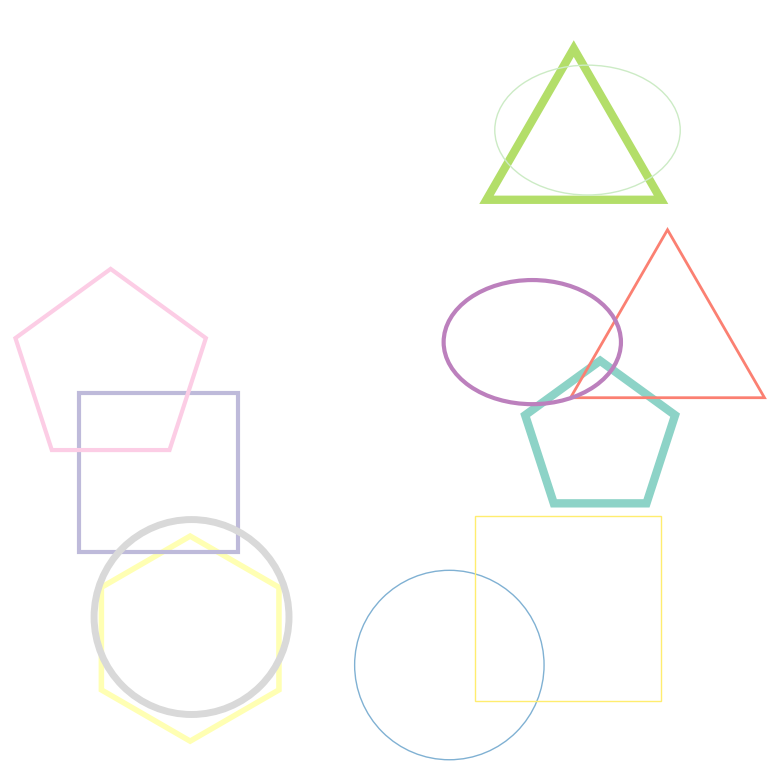[{"shape": "pentagon", "thickness": 3, "radius": 0.51, "center": [0.779, 0.429]}, {"shape": "hexagon", "thickness": 2, "radius": 0.67, "center": [0.247, 0.171]}, {"shape": "square", "thickness": 1.5, "radius": 0.52, "center": [0.206, 0.386]}, {"shape": "triangle", "thickness": 1, "radius": 0.73, "center": [0.867, 0.556]}, {"shape": "circle", "thickness": 0.5, "radius": 0.62, "center": [0.584, 0.136]}, {"shape": "triangle", "thickness": 3, "radius": 0.65, "center": [0.745, 0.806]}, {"shape": "pentagon", "thickness": 1.5, "radius": 0.65, "center": [0.144, 0.521]}, {"shape": "circle", "thickness": 2.5, "radius": 0.63, "center": [0.249, 0.199]}, {"shape": "oval", "thickness": 1.5, "radius": 0.58, "center": [0.691, 0.556]}, {"shape": "oval", "thickness": 0.5, "radius": 0.6, "center": [0.763, 0.831]}, {"shape": "square", "thickness": 0.5, "radius": 0.6, "center": [0.738, 0.209]}]